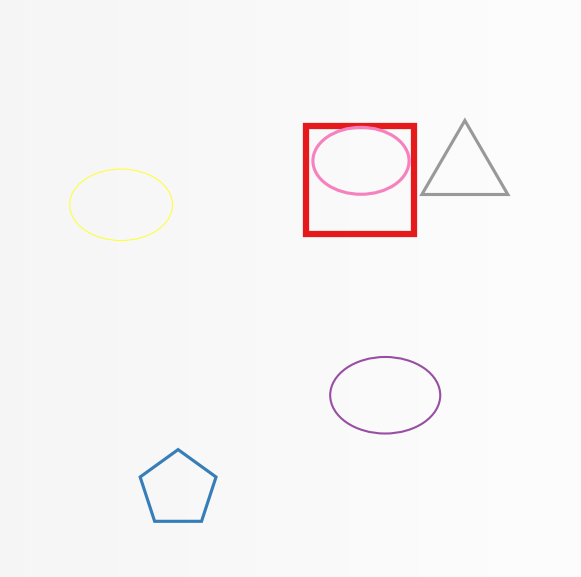[{"shape": "square", "thickness": 3, "radius": 0.47, "center": [0.619, 0.687]}, {"shape": "pentagon", "thickness": 1.5, "radius": 0.34, "center": [0.306, 0.152]}, {"shape": "oval", "thickness": 1, "radius": 0.47, "center": [0.663, 0.315]}, {"shape": "oval", "thickness": 0.5, "radius": 0.44, "center": [0.208, 0.645]}, {"shape": "oval", "thickness": 1.5, "radius": 0.41, "center": [0.621, 0.721]}, {"shape": "triangle", "thickness": 1.5, "radius": 0.43, "center": [0.8, 0.705]}]